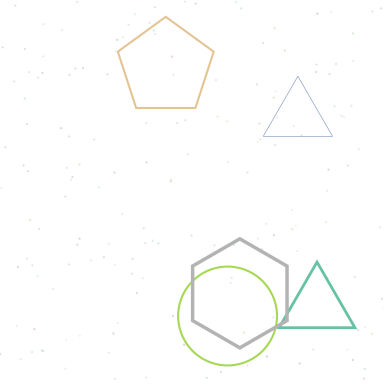[{"shape": "triangle", "thickness": 2, "radius": 0.57, "center": [0.823, 0.206]}, {"shape": "triangle", "thickness": 0.5, "radius": 0.52, "center": [0.774, 0.698]}, {"shape": "circle", "thickness": 1.5, "radius": 0.64, "center": [0.591, 0.179]}, {"shape": "pentagon", "thickness": 1.5, "radius": 0.65, "center": [0.431, 0.825]}, {"shape": "hexagon", "thickness": 2.5, "radius": 0.71, "center": [0.623, 0.238]}]